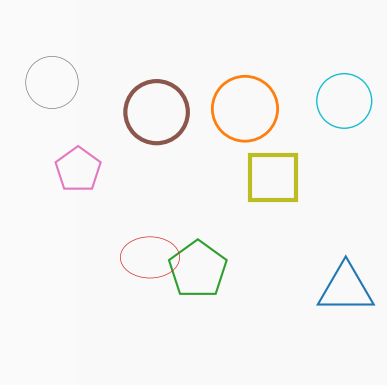[{"shape": "triangle", "thickness": 1.5, "radius": 0.42, "center": [0.892, 0.251]}, {"shape": "circle", "thickness": 2, "radius": 0.42, "center": [0.632, 0.718]}, {"shape": "pentagon", "thickness": 1.5, "radius": 0.39, "center": [0.511, 0.3]}, {"shape": "oval", "thickness": 0.5, "radius": 0.38, "center": [0.387, 0.331]}, {"shape": "circle", "thickness": 3, "radius": 0.4, "center": [0.404, 0.709]}, {"shape": "pentagon", "thickness": 1.5, "radius": 0.31, "center": [0.202, 0.56]}, {"shape": "circle", "thickness": 0.5, "radius": 0.34, "center": [0.134, 0.786]}, {"shape": "square", "thickness": 3, "radius": 0.3, "center": [0.704, 0.539]}, {"shape": "circle", "thickness": 1, "radius": 0.35, "center": [0.888, 0.738]}]